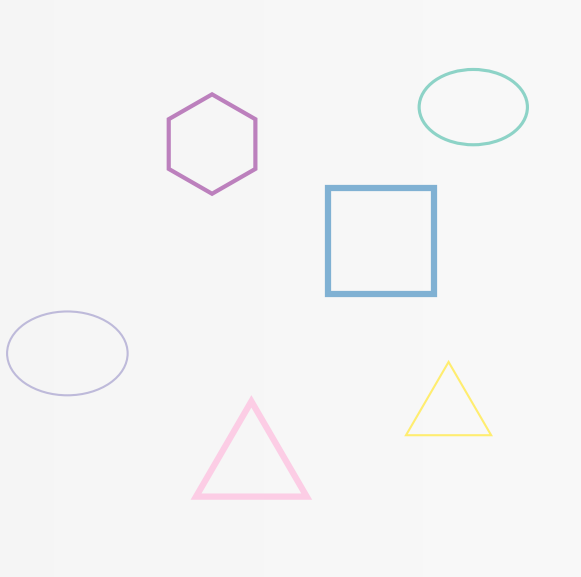[{"shape": "oval", "thickness": 1.5, "radius": 0.47, "center": [0.814, 0.814]}, {"shape": "oval", "thickness": 1, "radius": 0.52, "center": [0.116, 0.387]}, {"shape": "square", "thickness": 3, "radius": 0.46, "center": [0.655, 0.582]}, {"shape": "triangle", "thickness": 3, "radius": 0.55, "center": [0.432, 0.194]}, {"shape": "hexagon", "thickness": 2, "radius": 0.43, "center": [0.365, 0.75]}, {"shape": "triangle", "thickness": 1, "radius": 0.42, "center": [0.772, 0.288]}]